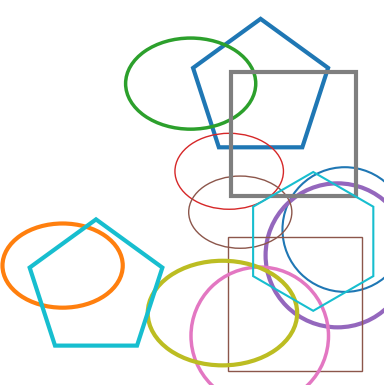[{"shape": "circle", "thickness": 1.5, "radius": 0.81, "center": [0.896, 0.404]}, {"shape": "pentagon", "thickness": 3, "radius": 0.92, "center": [0.677, 0.767]}, {"shape": "oval", "thickness": 3, "radius": 0.78, "center": [0.163, 0.31]}, {"shape": "oval", "thickness": 2.5, "radius": 0.85, "center": [0.495, 0.783]}, {"shape": "oval", "thickness": 1, "radius": 0.7, "center": [0.595, 0.555]}, {"shape": "circle", "thickness": 3, "radius": 0.94, "center": [0.877, 0.337]}, {"shape": "square", "thickness": 1, "radius": 0.87, "center": [0.766, 0.211]}, {"shape": "oval", "thickness": 1, "radius": 0.67, "center": [0.624, 0.449]}, {"shape": "circle", "thickness": 2.5, "radius": 0.89, "center": [0.675, 0.128]}, {"shape": "square", "thickness": 3, "radius": 0.81, "center": [0.763, 0.652]}, {"shape": "oval", "thickness": 3, "radius": 0.97, "center": [0.578, 0.187]}, {"shape": "hexagon", "thickness": 1.5, "radius": 0.9, "center": [0.814, 0.373]}, {"shape": "pentagon", "thickness": 3, "radius": 0.91, "center": [0.249, 0.249]}]